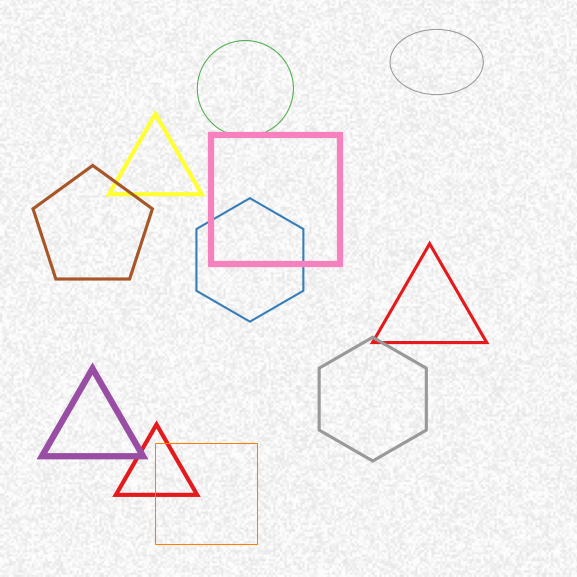[{"shape": "triangle", "thickness": 2, "radius": 0.41, "center": [0.271, 0.183]}, {"shape": "triangle", "thickness": 1.5, "radius": 0.57, "center": [0.744, 0.463]}, {"shape": "hexagon", "thickness": 1, "radius": 0.53, "center": [0.433, 0.549]}, {"shape": "circle", "thickness": 0.5, "radius": 0.42, "center": [0.425, 0.846]}, {"shape": "triangle", "thickness": 3, "radius": 0.51, "center": [0.16, 0.26]}, {"shape": "square", "thickness": 0.5, "radius": 0.44, "center": [0.357, 0.144]}, {"shape": "triangle", "thickness": 2, "radius": 0.46, "center": [0.269, 0.709]}, {"shape": "pentagon", "thickness": 1.5, "radius": 0.54, "center": [0.161, 0.604]}, {"shape": "square", "thickness": 3, "radius": 0.56, "center": [0.477, 0.653]}, {"shape": "oval", "thickness": 0.5, "radius": 0.4, "center": [0.756, 0.892]}, {"shape": "hexagon", "thickness": 1.5, "radius": 0.54, "center": [0.645, 0.308]}]